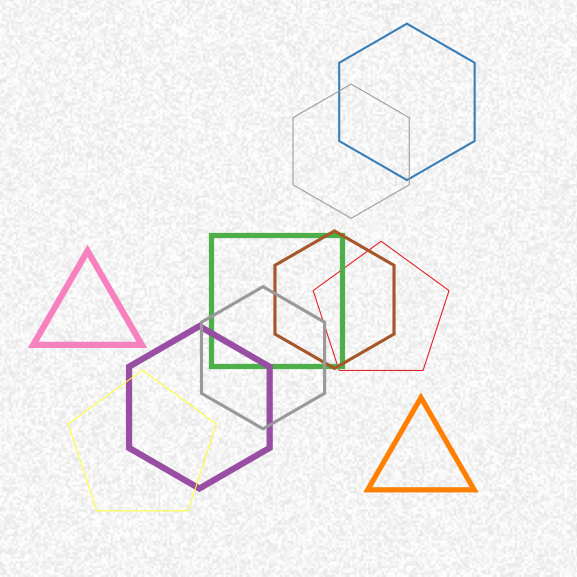[{"shape": "pentagon", "thickness": 0.5, "radius": 0.62, "center": [0.66, 0.458]}, {"shape": "hexagon", "thickness": 1, "radius": 0.68, "center": [0.705, 0.823]}, {"shape": "square", "thickness": 2.5, "radius": 0.57, "center": [0.479, 0.479]}, {"shape": "hexagon", "thickness": 3, "radius": 0.7, "center": [0.345, 0.294]}, {"shape": "triangle", "thickness": 2.5, "radius": 0.53, "center": [0.729, 0.204]}, {"shape": "pentagon", "thickness": 0.5, "radius": 0.67, "center": [0.247, 0.224]}, {"shape": "hexagon", "thickness": 1.5, "radius": 0.6, "center": [0.579, 0.48]}, {"shape": "triangle", "thickness": 3, "radius": 0.54, "center": [0.152, 0.456]}, {"shape": "hexagon", "thickness": 1.5, "radius": 0.62, "center": [0.455, 0.38]}, {"shape": "hexagon", "thickness": 0.5, "radius": 0.58, "center": [0.608, 0.737]}]